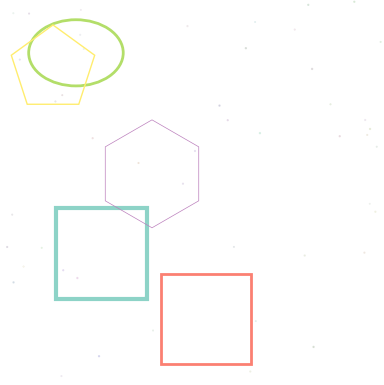[{"shape": "square", "thickness": 3, "radius": 0.59, "center": [0.263, 0.342]}, {"shape": "square", "thickness": 2, "radius": 0.58, "center": [0.534, 0.171]}, {"shape": "oval", "thickness": 2, "radius": 0.61, "center": [0.197, 0.863]}, {"shape": "hexagon", "thickness": 0.5, "radius": 0.7, "center": [0.395, 0.549]}, {"shape": "pentagon", "thickness": 1, "radius": 0.57, "center": [0.138, 0.821]}]